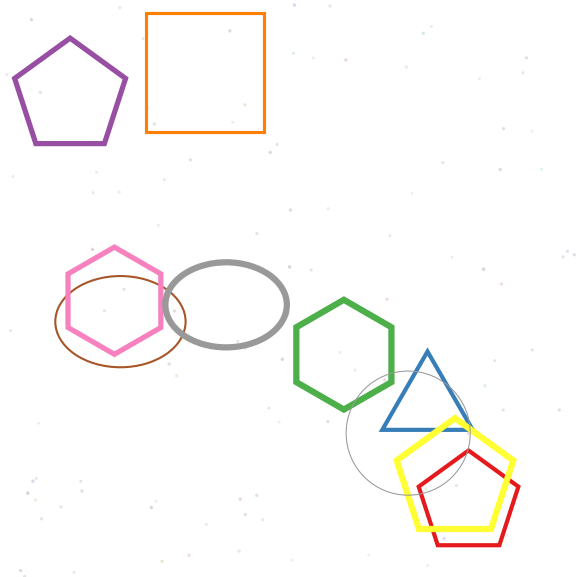[{"shape": "pentagon", "thickness": 2, "radius": 0.45, "center": [0.811, 0.128]}, {"shape": "triangle", "thickness": 2, "radius": 0.45, "center": [0.74, 0.3]}, {"shape": "hexagon", "thickness": 3, "radius": 0.48, "center": [0.595, 0.385]}, {"shape": "pentagon", "thickness": 2.5, "radius": 0.5, "center": [0.121, 0.832]}, {"shape": "square", "thickness": 1.5, "radius": 0.51, "center": [0.355, 0.874]}, {"shape": "pentagon", "thickness": 3, "radius": 0.53, "center": [0.788, 0.169]}, {"shape": "oval", "thickness": 1, "radius": 0.56, "center": [0.209, 0.442]}, {"shape": "hexagon", "thickness": 2.5, "radius": 0.46, "center": [0.198, 0.478]}, {"shape": "oval", "thickness": 3, "radius": 0.53, "center": [0.392, 0.471]}, {"shape": "circle", "thickness": 0.5, "radius": 0.54, "center": [0.707, 0.249]}]